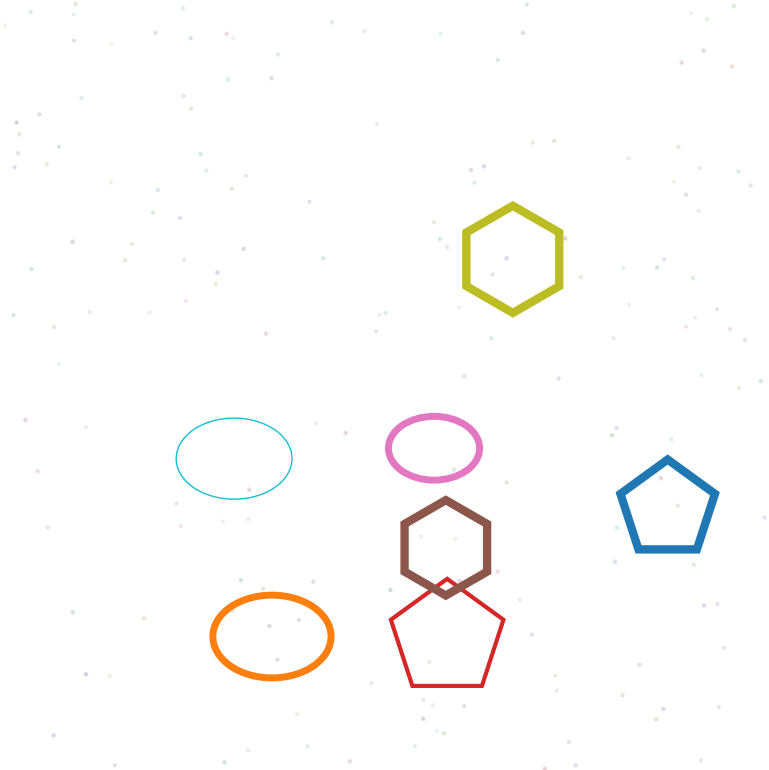[{"shape": "pentagon", "thickness": 3, "radius": 0.32, "center": [0.867, 0.339]}, {"shape": "oval", "thickness": 2.5, "radius": 0.38, "center": [0.353, 0.173]}, {"shape": "pentagon", "thickness": 1.5, "radius": 0.38, "center": [0.581, 0.171]}, {"shape": "hexagon", "thickness": 3, "radius": 0.31, "center": [0.579, 0.289]}, {"shape": "oval", "thickness": 2.5, "radius": 0.3, "center": [0.564, 0.418]}, {"shape": "hexagon", "thickness": 3, "radius": 0.35, "center": [0.666, 0.663]}, {"shape": "oval", "thickness": 0.5, "radius": 0.38, "center": [0.304, 0.404]}]